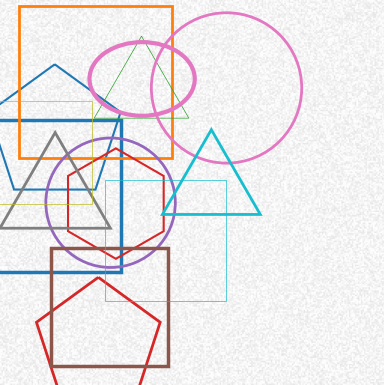[{"shape": "pentagon", "thickness": 1.5, "radius": 0.9, "center": [0.142, 0.653]}, {"shape": "square", "thickness": 2.5, "radius": 0.98, "center": [0.116, 0.491]}, {"shape": "square", "thickness": 2, "radius": 0.99, "center": [0.247, 0.787]}, {"shape": "triangle", "thickness": 0.5, "radius": 0.71, "center": [0.368, 0.764]}, {"shape": "hexagon", "thickness": 1.5, "radius": 0.72, "center": [0.301, 0.471]}, {"shape": "pentagon", "thickness": 2, "radius": 0.84, "center": [0.255, 0.111]}, {"shape": "circle", "thickness": 2, "radius": 0.84, "center": [0.287, 0.473]}, {"shape": "square", "thickness": 2.5, "radius": 0.76, "center": [0.284, 0.203]}, {"shape": "oval", "thickness": 3, "radius": 0.68, "center": [0.369, 0.795]}, {"shape": "circle", "thickness": 2, "radius": 0.98, "center": [0.588, 0.772]}, {"shape": "triangle", "thickness": 2, "radius": 0.83, "center": [0.143, 0.49]}, {"shape": "square", "thickness": 0.5, "radius": 0.67, "center": [0.105, 0.604]}, {"shape": "triangle", "thickness": 2, "radius": 0.73, "center": [0.549, 0.516]}, {"shape": "square", "thickness": 0.5, "radius": 0.78, "center": [0.43, 0.376]}]